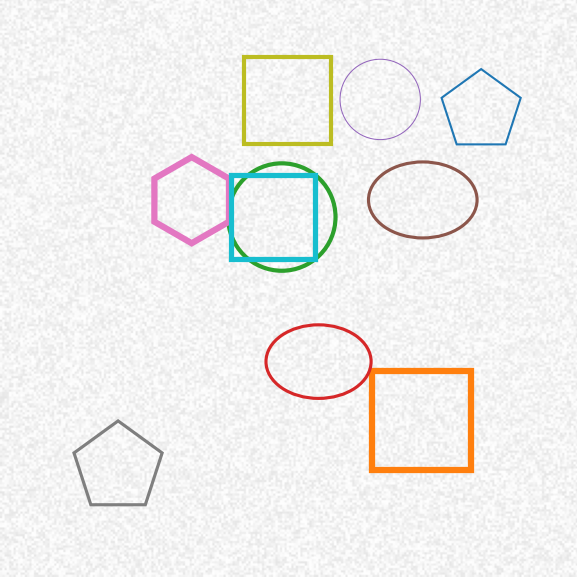[{"shape": "pentagon", "thickness": 1, "radius": 0.36, "center": [0.833, 0.807]}, {"shape": "square", "thickness": 3, "radius": 0.43, "center": [0.73, 0.272]}, {"shape": "circle", "thickness": 2, "radius": 0.47, "center": [0.488, 0.623]}, {"shape": "oval", "thickness": 1.5, "radius": 0.46, "center": [0.552, 0.373]}, {"shape": "circle", "thickness": 0.5, "radius": 0.35, "center": [0.658, 0.827]}, {"shape": "oval", "thickness": 1.5, "radius": 0.47, "center": [0.732, 0.653]}, {"shape": "hexagon", "thickness": 3, "radius": 0.37, "center": [0.332, 0.653]}, {"shape": "pentagon", "thickness": 1.5, "radius": 0.4, "center": [0.204, 0.19]}, {"shape": "square", "thickness": 2, "radius": 0.38, "center": [0.498, 0.825]}, {"shape": "square", "thickness": 2.5, "radius": 0.36, "center": [0.473, 0.623]}]